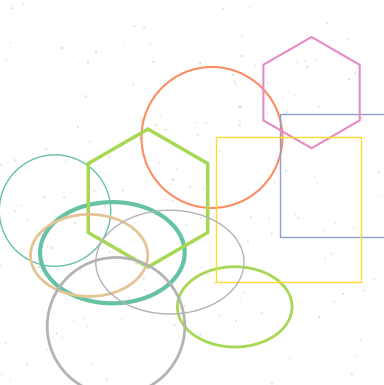[{"shape": "oval", "thickness": 3, "radius": 0.94, "center": [0.292, 0.344]}, {"shape": "circle", "thickness": 1, "radius": 0.72, "center": [0.143, 0.453]}, {"shape": "circle", "thickness": 1.5, "radius": 0.92, "center": [0.55, 0.643]}, {"shape": "square", "thickness": 1, "radius": 0.8, "center": [0.888, 0.544]}, {"shape": "hexagon", "thickness": 1.5, "radius": 0.72, "center": [0.809, 0.759]}, {"shape": "hexagon", "thickness": 2.5, "radius": 0.9, "center": [0.384, 0.486]}, {"shape": "oval", "thickness": 2, "radius": 0.74, "center": [0.61, 0.203]}, {"shape": "square", "thickness": 1, "radius": 0.94, "center": [0.749, 0.456]}, {"shape": "oval", "thickness": 2, "radius": 0.76, "center": [0.231, 0.337]}, {"shape": "circle", "thickness": 2, "radius": 0.89, "center": [0.301, 0.153]}, {"shape": "oval", "thickness": 1, "radius": 0.96, "center": [0.441, 0.319]}]